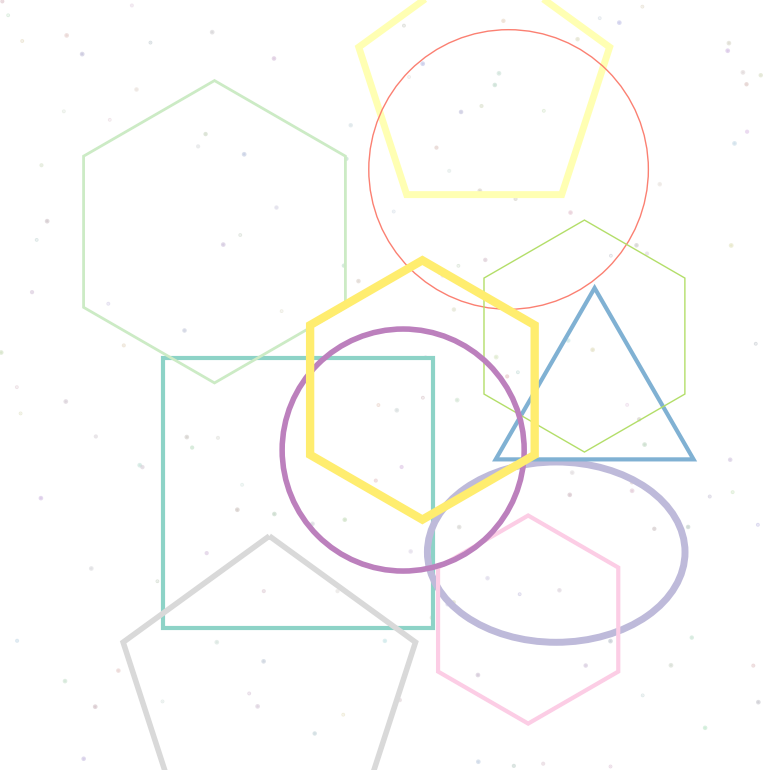[{"shape": "square", "thickness": 1.5, "radius": 0.88, "center": [0.387, 0.359]}, {"shape": "pentagon", "thickness": 2.5, "radius": 0.86, "center": [0.629, 0.886]}, {"shape": "oval", "thickness": 2.5, "radius": 0.84, "center": [0.722, 0.283]}, {"shape": "circle", "thickness": 0.5, "radius": 0.91, "center": [0.66, 0.78]}, {"shape": "triangle", "thickness": 1.5, "radius": 0.74, "center": [0.772, 0.478]}, {"shape": "hexagon", "thickness": 0.5, "radius": 0.75, "center": [0.759, 0.564]}, {"shape": "hexagon", "thickness": 1.5, "radius": 0.68, "center": [0.686, 0.195]}, {"shape": "pentagon", "thickness": 2, "radius": 1.0, "center": [0.35, 0.104]}, {"shape": "circle", "thickness": 2, "radius": 0.79, "center": [0.524, 0.416]}, {"shape": "hexagon", "thickness": 1, "radius": 0.98, "center": [0.279, 0.699]}, {"shape": "hexagon", "thickness": 3, "radius": 0.84, "center": [0.549, 0.494]}]